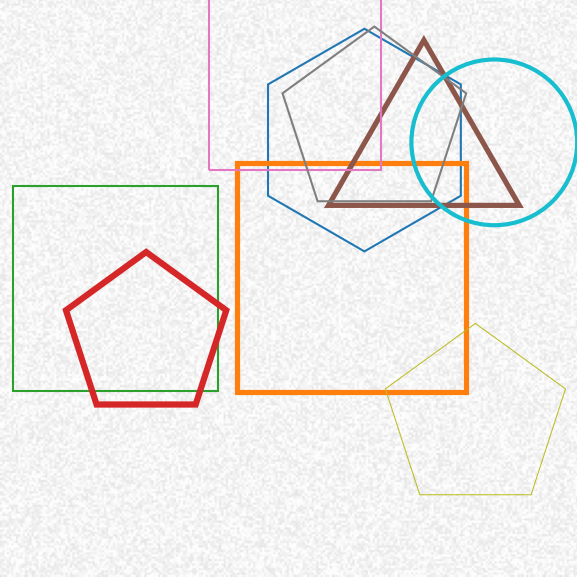[{"shape": "hexagon", "thickness": 1, "radius": 0.96, "center": [0.631, 0.757]}, {"shape": "square", "thickness": 2.5, "radius": 0.99, "center": [0.609, 0.518]}, {"shape": "square", "thickness": 1, "radius": 0.89, "center": [0.199, 0.5]}, {"shape": "pentagon", "thickness": 3, "radius": 0.73, "center": [0.253, 0.417]}, {"shape": "triangle", "thickness": 2.5, "radius": 0.95, "center": [0.734, 0.739]}, {"shape": "square", "thickness": 1, "radius": 0.75, "center": [0.511, 0.853]}, {"shape": "pentagon", "thickness": 1, "radius": 0.84, "center": [0.648, 0.786]}, {"shape": "pentagon", "thickness": 0.5, "radius": 0.82, "center": [0.823, 0.275]}, {"shape": "circle", "thickness": 2, "radius": 0.72, "center": [0.856, 0.753]}]